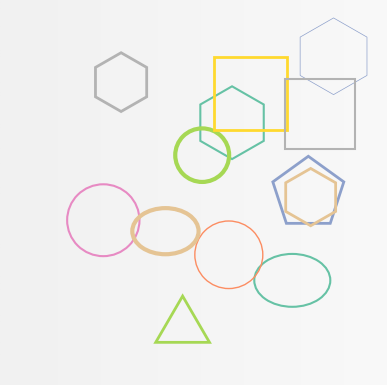[{"shape": "hexagon", "thickness": 1.5, "radius": 0.47, "center": [0.599, 0.681]}, {"shape": "oval", "thickness": 1.5, "radius": 0.49, "center": [0.754, 0.272]}, {"shape": "circle", "thickness": 1, "radius": 0.44, "center": [0.59, 0.338]}, {"shape": "hexagon", "thickness": 0.5, "radius": 0.5, "center": [0.861, 0.854]}, {"shape": "pentagon", "thickness": 2, "radius": 0.48, "center": [0.796, 0.498]}, {"shape": "circle", "thickness": 1.5, "radius": 0.47, "center": [0.267, 0.428]}, {"shape": "triangle", "thickness": 2, "radius": 0.4, "center": [0.471, 0.151]}, {"shape": "circle", "thickness": 3, "radius": 0.35, "center": [0.522, 0.597]}, {"shape": "square", "thickness": 2, "radius": 0.48, "center": [0.647, 0.757]}, {"shape": "oval", "thickness": 3, "radius": 0.43, "center": [0.427, 0.4]}, {"shape": "hexagon", "thickness": 2, "radius": 0.37, "center": [0.802, 0.488]}, {"shape": "hexagon", "thickness": 2, "radius": 0.38, "center": [0.312, 0.787]}, {"shape": "square", "thickness": 1.5, "radius": 0.45, "center": [0.825, 0.704]}]